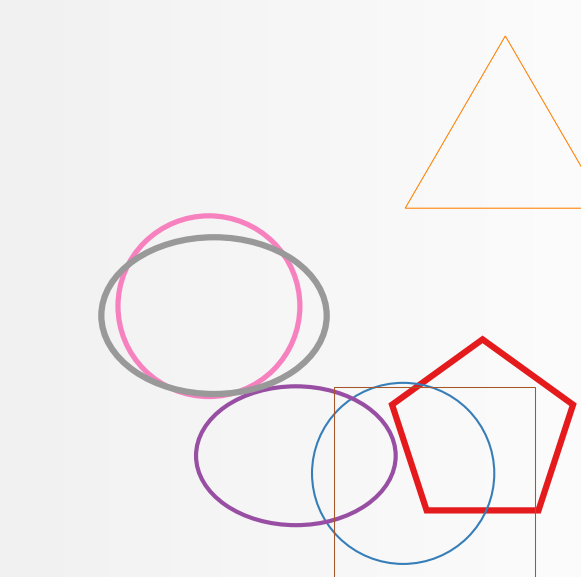[{"shape": "pentagon", "thickness": 3, "radius": 0.82, "center": [0.83, 0.248]}, {"shape": "circle", "thickness": 1, "radius": 0.78, "center": [0.694, 0.179]}, {"shape": "oval", "thickness": 2, "radius": 0.86, "center": [0.509, 0.21]}, {"shape": "triangle", "thickness": 0.5, "radius": 0.99, "center": [0.869, 0.738]}, {"shape": "square", "thickness": 0.5, "radius": 0.86, "center": [0.747, 0.157]}, {"shape": "circle", "thickness": 2.5, "radius": 0.78, "center": [0.359, 0.469]}, {"shape": "oval", "thickness": 3, "radius": 0.97, "center": [0.368, 0.453]}]